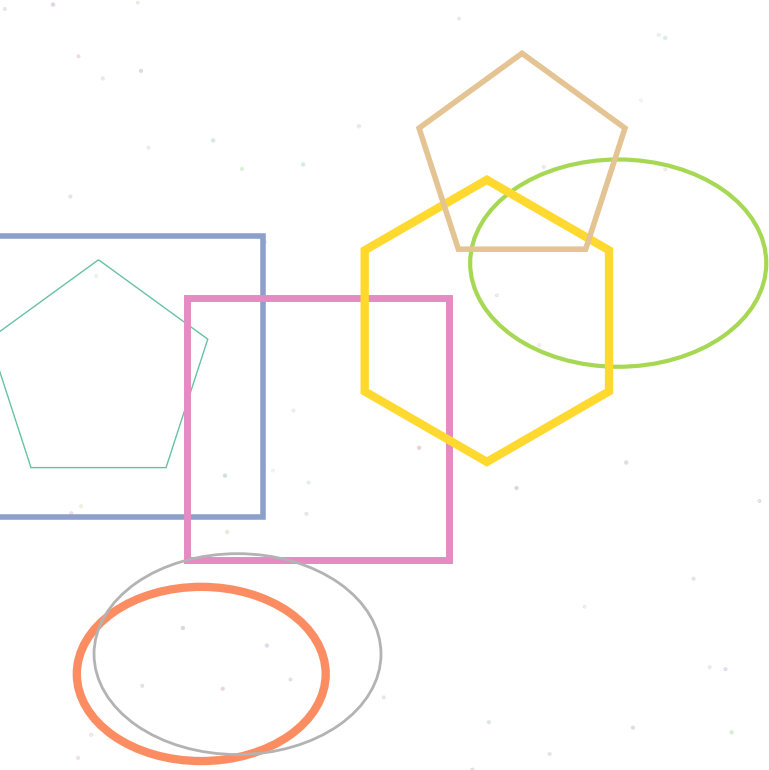[{"shape": "pentagon", "thickness": 0.5, "radius": 0.75, "center": [0.128, 0.513]}, {"shape": "oval", "thickness": 3, "radius": 0.81, "center": [0.261, 0.125]}, {"shape": "square", "thickness": 2, "radius": 0.91, "center": [0.159, 0.512]}, {"shape": "square", "thickness": 2.5, "radius": 0.85, "center": [0.413, 0.443]}, {"shape": "oval", "thickness": 1.5, "radius": 0.96, "center": [0.803, 0.658]}, {"shape": "hexagon", "thickness": 3, "radius": 0.92, "center": [0.632, 0.583]}, {"shape": "pentagon", "thickness": 2, "radius": 0.7, "center": [0.678, 0.79]}, {"shape": "oval", "thickness": 1, "radius": 0.93, "center": [0.308, 0.151]}]